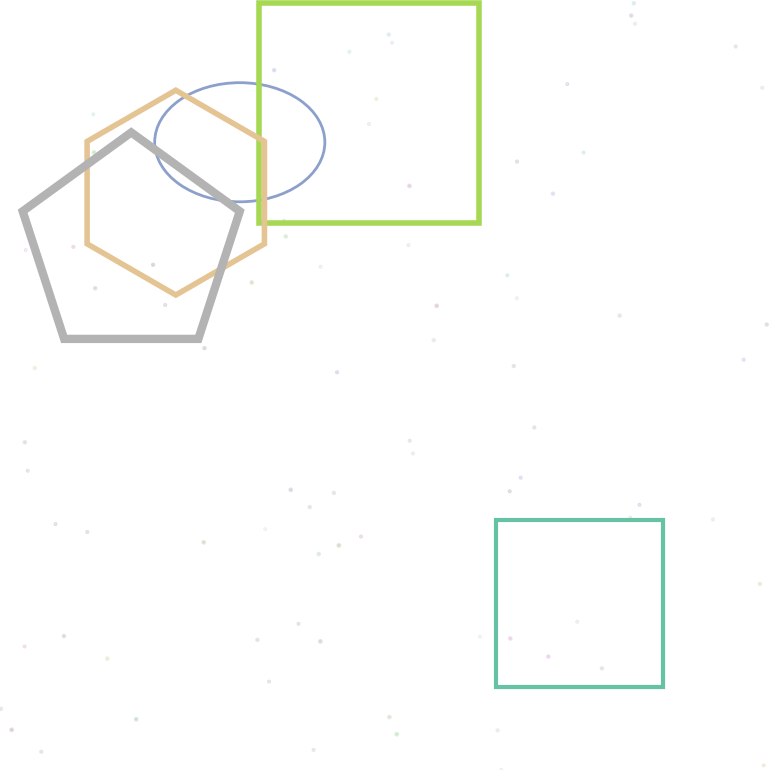[{"shape": "square", "thickness": 1.5, "radius": 0.54, "center": [0.753, 0.217]}, {"shape": "oval", "thickness": 1, "radius": 0.55, "center": [0.311, 0.815]}, {"shape": "square", "thickness": 2, "radius": 0.71, "center": [0.479, 0.853]}, {"shape": "hexagon", "thickness": 2, "radius": 0.66, "center": [0.228, 0.75]}, {"shape": "pentagon", "thickness": 3, "radius": 0.74, "center": [0.17, 0.68]}]